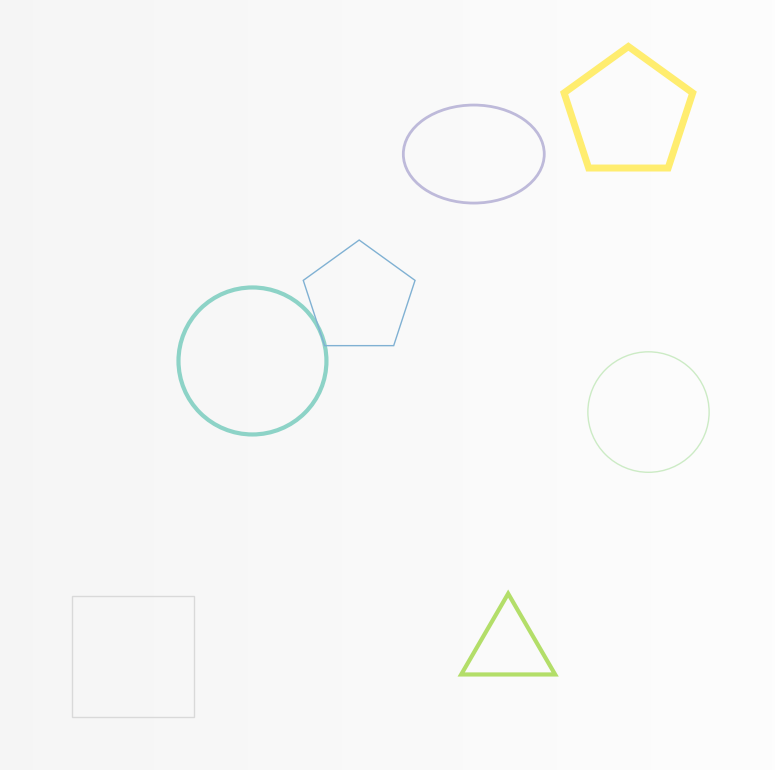[{"shape": "circle", "thickness": 1.5, "radius": 0.48, "center": [0.326, 0.531]}, {"shape": "oval", "thickness": 1, "radius": 0.45, "center": [0.611, 0.8]}, {"shape": "pentagon", "thickness": 0.5, "radius": 0.38, "center": [0.463, 0.612]}, {"shape": "triangle", "thickness": 1.5, "radius": 0.35, "center": [0.656, 0.159]}, {"shape": "square", "thickness": 0.5, "radius": 0.39, "center": [0.172, 0.147]}, {"shape": "circle", "thickness": 0.5, "radius": 0.39, "center": [0.837, 0.465]}, {"shape": "pentagon", "thickness": 2.5, "radius": 0.44, "center": [0.811, 0.852]}]